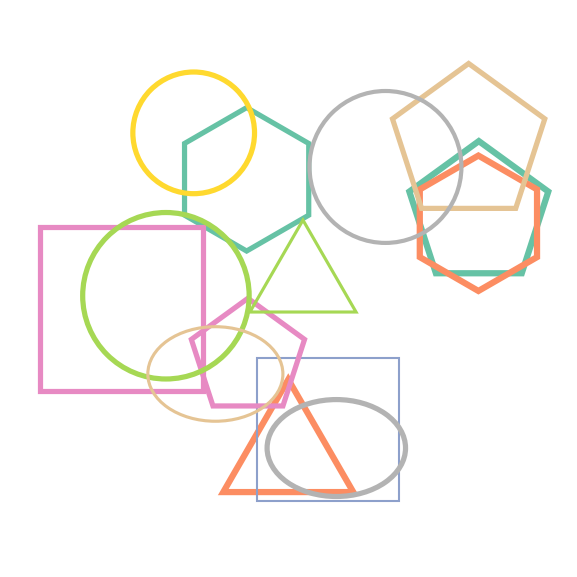[{"shape": "hexagon", "thickness": 2.5, "radius": 0.62, "center": [0.427, 0.689]}, {"shape": "pentagon", "thickness": 3, "radius": 0.63, "center": [0.829, 0.628]}, {"shape": "triangle", "thickness": 3, "radius": 0.65, "center": [0.499, 0.212]}, {"shape": "hexagon", "thickness": 3, "radius": 0.59, "center": [0.828, 0.613]}, {"shape": "square", "thickness": 1, "radius": 0.62, "center": [0.568, 0.256]}, {"shape": "pentagon", "thickness": 2.5, "radius": 0.52, "center": [0.429, 0.38]}, {"shape": "square", "thickness": 2.5, "radius": 0.71, "center": [0.211, 0.464]}, {"shape": "triangle", "thickness": 1.5, "radius": 0.53, "center": [0.525, 0.512]}, {"shape": "circle", "thickness": 2.5, "radius": 0.72, "center": [0.287, 0.487]}, {"shape": "circle", "thickness": 2.5, "radius": 0.53, "center": [0.335, 0.769]}, {"shape": "oval", "thickness": 1.5, "radius": 0.58, "center": [0.373, 0.352]}, {"shape": "pentagon", "thickness": 2.5, "radius": 0.69, "center": [0.812, 0.75]}, {"shape": "circle", "thickness": 2, "radius": 0.66, "center": [0.667, 0.71]}, {"shape": "oval", "thickness": 2.5, "radius": 0.6, "center": [0.582, 0.223]}]